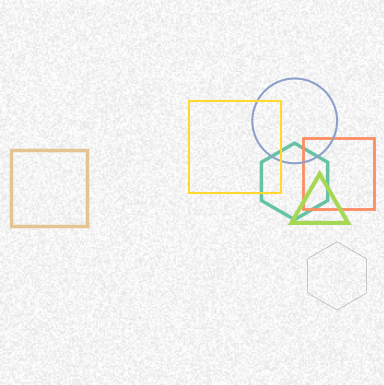[{"shape": "hexagon", "thickness": 2.5, "radius": 0.5, "center": [0.765, 0.529]}, {"shape": "square", "thickness": 2, "radius": 0.46, "center": [0.88, 0.55]}, {"shape": "circle", "thickness": 1.5, "radius": 0.55, "center": [0.765, 0.686]}, {"shape": "triangle", "thickness": 3, "radius": 0.42, "center": [0.83, 0.464]}, {"shape": "square", "thickness": 1.5, "radius": 0.6, "center": [0.61, 0.618]}, {"shape": "square", "thickness": 2.5, "radius": 0.5, "center": [0.127, 0.511]}, {"shape": "hexagon", "thickness": 0.5, "radius": 0.44, "center": [0.875, 0.283]}]